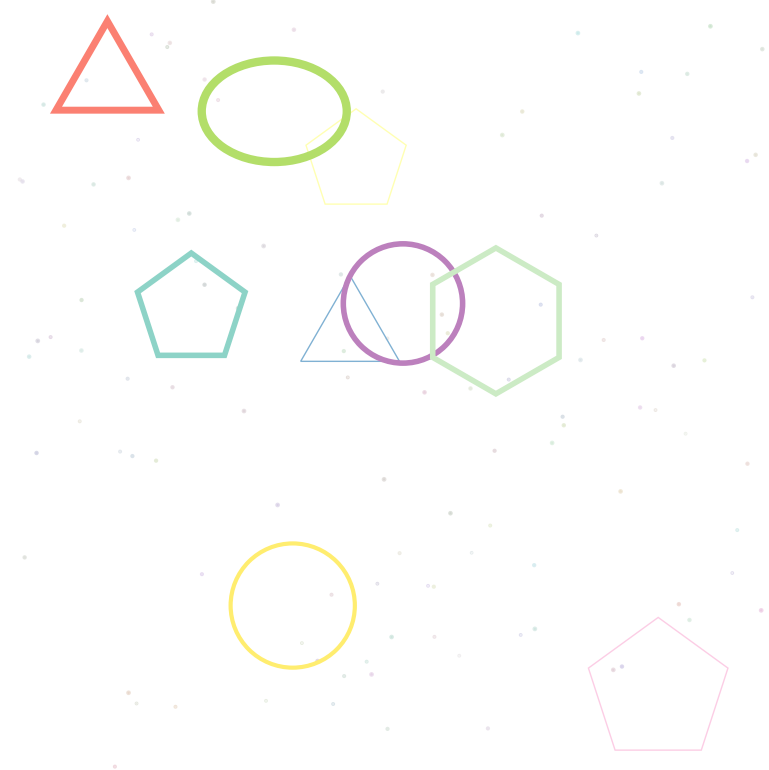[{"shape": "pentagon", "thickness": 2, "radius": 0.37, "center": [0.248, 0.598]}, {"shape": "pentagon", "thickness": 0.5, "radius": 0.34, "center": [0.462, 0.79]}, {"shape": "triangle", "thickness": 2.5, "radius": 0.39, "center": [0.139, 0.895]}, {"shape": "triangle", "thickness": 0.5, "radius": 0.37, "center": [0.455, 0.568]}, {"shape": "oval", "thickness": 3, "radius": 0.47, "center": [0.356, 0.855]}, {"shape": "pentagon", "thickness": 0.5, "radius": 0.48, "center": [0.855, 0.103]}, {"shape": "circle", "thickness": 2, "radius": 0.39, "center": [0.523, 0.606]}, {"shape": "hexagon", "thickness": 2, "radius": 0.47, "center": [0.644, 0.583]}, {"shape": "circle", "thickness": 1.5, "radius": 0.4, "center": [0.38, 0.214]}]